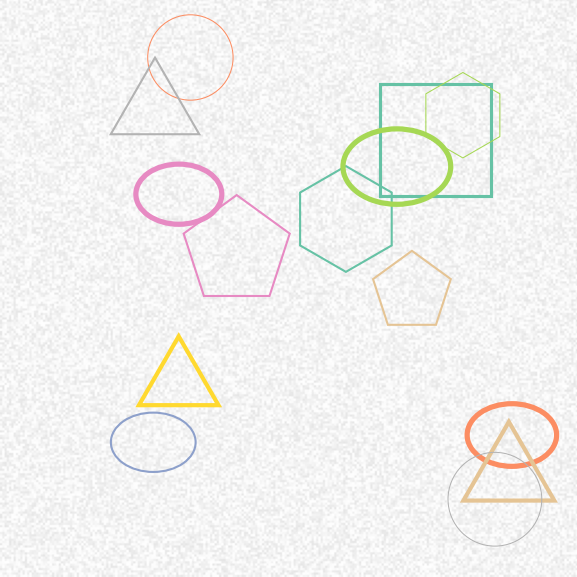[{"shape": "hexagon", "thickness": 1, "radius": 0.46, "center": [0.599, 0.62]}, {"shape": "square", "thickness": 1.5, "radius": 0.48, "center": [0.754, 0.756]}, {"shape": "circle", "thickness": 0.5, "radius": 0.37, "center": [0.33, 0.9]}, {"shape": "oval", "thickness": 2.5, "radius": 0.39, "center": [0.886, 0.246]}, {"shape": "oval", "thickness": 1, "radius": 0.37, "center": [0.265, 0.233]}, {"shape": "oval", "thickness": 2.5, "radius": 0.37, "center": [0.31, 0.663]}, {"shape": "pentagon", "thickness": 1, "radius": 0.48, "center": [0.41, 0.565]}, {"shape": "hexagon", "thickness": 0.5, "radius": 0.37, "center": [0.801, 0.8]}, {"shape": "oval", "thickness": 2.5, "radius": 0.47, "center": [0.687, 0.711]}, {"shape": "triangle", "thickness": 2, "radius": 0.4, "center": [0.309, 0.337]}, {"shape": "triangle", "thickness": 2, "radius": 0.45, "center": [0.881, 0.178]}, {"shape": "pentagon", "thickness": 1, "radius": 0.35, "center": [0.713, 0.494]}, {"shape": "circle", "thickness": 0.5, "radius": 0.41, "center": [0.857, 0.135]}, {"shape": "triangle", "thickness": 1, "radius": 0.44, "center": [0.268, 0.811]}]